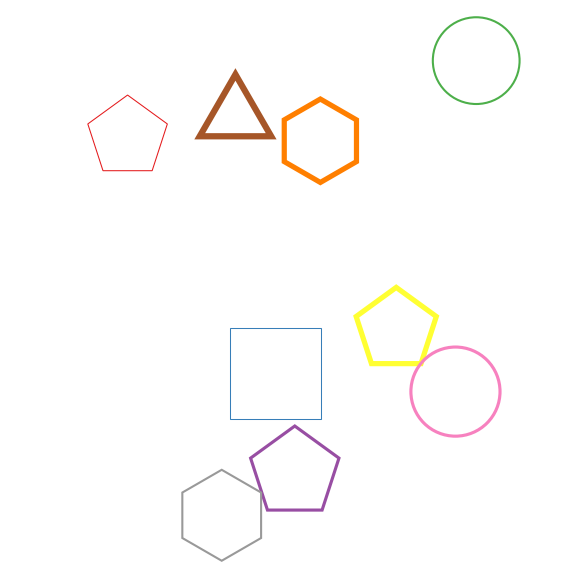[{"shape": "pentagon", "thickness": 0.5, "radius": 0.36, "center": [0.221, 0.762]}, {"shape": "square", "thickness": 0.5, "radius": 0.4, "center": [0.477, 0.353]}, {"shape": "circle", "thickness": 1, "radius": 0.38, "center": [0.825, 0.894]}, {"shape": "pentagon", "thickness": 1.5, "radius": 0.4, "center": [0.51, 0.181]}, {"shape": "hexagon", "thickness": 2.5, "radius": 0.36, "center": [0.555, 0.755]}, {"shape": "pentagon", "thickness": 2.5, "radius": 0.36, "center": [0.686, 0.429]}, {"shape": "triangle", "thickness": 3, "radius": 0.36, "center": [0.408, 0.799]}, {"shape": "circle", "thickness": 1.5, "radius": 0.39, "center": [0.789, 0.321]}, {"shape": "hexagon", "thickness": 1, "radius": 0.39, "center": [0.384, 0.107]}]